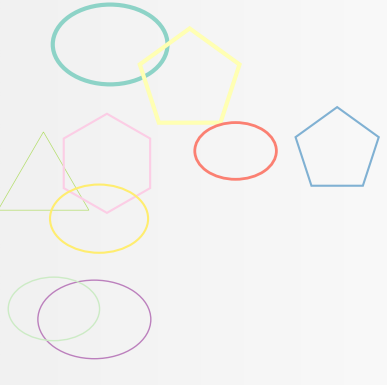[{"shape": "oval", "thickness": 3, "radius": 0.74, "center": [0.284, 0.884]}, {"shape": "pentagon", "thickness": 3, "radius": 0.68, "center": [0.489, 0.791]}, {"shape": "oval", "thickness": 2, "radius": 0.53, "center": [0.608, 0.608]}, {"shape": "pentagon", "thickness": 1.5, "radius": 0.56, "center": [0.87, 0.609]}, {"shape": "triangle", "thickness": 0.5, "radius": 0.68, "center": [0.112, 0.522]}, {"shape": "hexagon", "thickness": 1.5, "radius": 0.64, "center": [0.276, 0.576]}, {"shape": "oval", "thickness": 1, "radius": 0.73, "center": [0.243, 0.17]}, {"shape": "oval", "thickness": 1, "radius": 0.59, "center": [0.139, 0.198]}, {"shape": "oval", "thickness": 1.5, "radius": 0.63, "center": [0.256, 0.432]}]